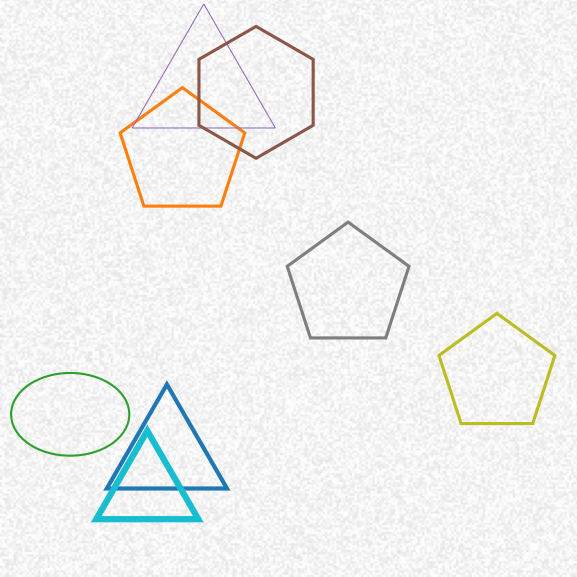[{"shape": "triangle", "thickness": 2, "radius": 0.6, "center": [0.289, 0.213]}, {"shape": "pentagon", "thickness": 1.5, "radius": 0.57, "center": [0.316, 0.734]}, {"shape": "oval", "thickness": 1, "radius": 0.51, "center": [0.122, 0.282]}, {"shape": "triangle", "thickness": 0.5, "radius": 0.72, "center": [0.353, 0.849]}, {"shape": "hexagon", "thickness": 1.5, "radius": 0.57, "center": [0.443, 0.839]}, {"shape": "pentagon", "thickness": 1.5, "radius": 0.55, "center": [0.603, 0.504]}, {"shape": "pentagon", "thickness": 1.5, "radius": 0.53, "center": [0.86, 0.351]}, {"shape": "triangle", "thickness": 3, "radius": 0.51, "center": [0.255, 0.151]}]